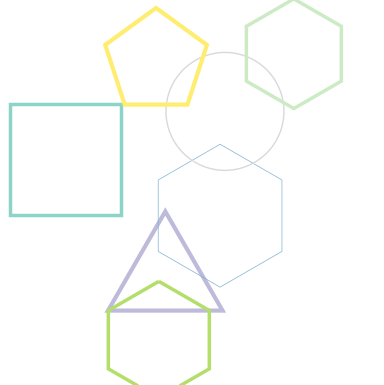[{"shape": "square", "thickness": 2.5, "radius": 0.72, "center": [0.17, 0.585]}, {"shape": "triangle", "thickness": 3, "radius": 0.86, "center": [0.429, 0.279]}, {"shape": "hexagon", "thickness": 0.5, "radius": 0.93, "center": [0.572, 0.44]}, {"shape": "hexagon", "thickness": 2.5, "radius": 0.76, "center": [0.413, 0.118]}, {"shape": "circle", "thickness": 1, "radius": 0.77, "center": [0.584, 0.711]}, {"shape": "hexagon", "thickness": 2.5, "radius": 0.71, "center": [0.763, 0.86]}, {"shape": "pentagon", "thickness": 3, "radius": 0.69, "center": [0.405, 0.841]}]